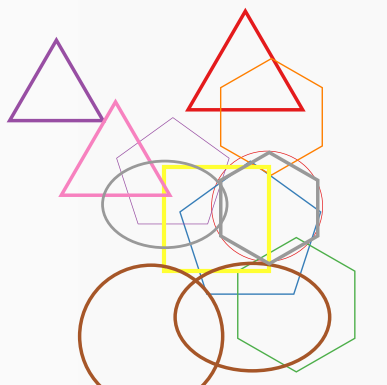[{"shape": "triangle", "thickness": 2.5, "radius": 0.85, "center": [0.633, 0.8]}, {"shape": "circle", "thickness": 0.5, "radius": 0.72, "center": [0.689, 0.464]}, {"shape": "pentagon", "thickness": 1, "radius": 0.95, "center": [0.646, 0.39]}, {"shape": "hexagon", "thickness": 1, "radius": 0.87, "center": [0.765, 0.209]}, {"shape": "triangle", "thickness": 2.5, "radius": 0.7, "center": [0.146, 0.756]}, {"shape": "pentagon", "thickness": 0.5, "radius": 0.76, "center": [0.446, 0.542]}, {"shape": "hexagon", "thickness": 1, "radius": 0.76, "center": [0.701, 0.697]}, {"shape": "square", "thickness": 3, "radius": 0.68, "center": [0.559, 0.431]}, {"shape": "oval", "thickness": 2.5, "radius": 1.0, "center": [0.651, 0.176]}, {"shape": "circle", "thickness": 2.5, "radius": 0.92, "center": [0.39, 0.127]}, {"shape": "triangle", "thickness": 2.5, "radius": 0.81, "center": [0.298, 0.574]}, {"shape": "oval", "thickness": 2, "radius": 0.8, "center": [0.425, 0.469]}, {"shape": "hexagon", "thickness": 2.5, "radius": 0.72, "center": [0.695, 0.459]}]